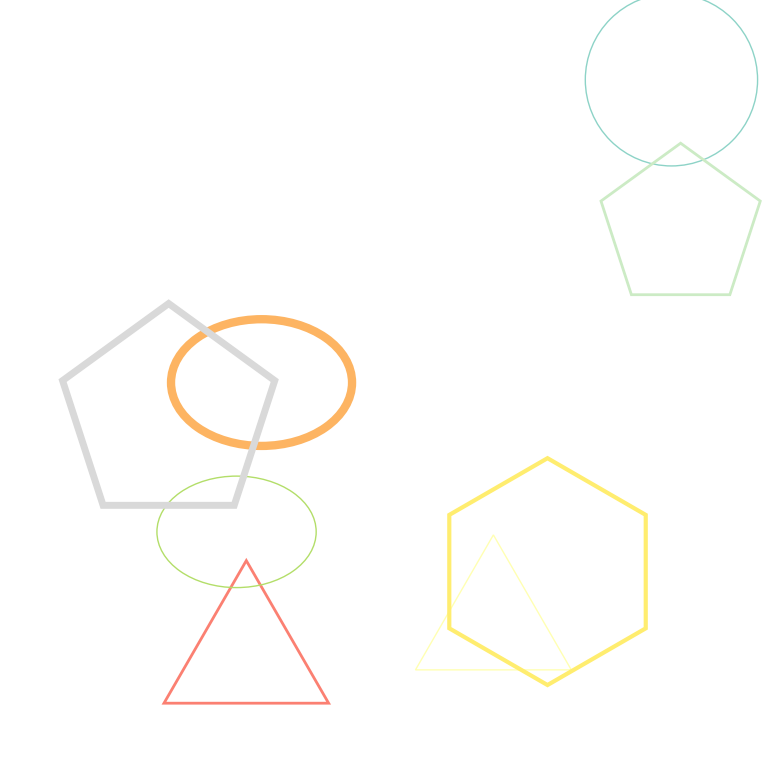[{"shape": "circle", "thickness": 0.5, "radius": 0.56, "center": [0.872, 0.896]}, {"shape": "triangle", "thickness": 0.5, "radius": 0.58, "center": [0.641, 0.188]}, {"shape": "triangle", "thickness": 1, "radius": 0.62, "center": [0.32, 0.148]}, {"shape": "oval", "thickness": 3, "radius": 0.59, "center": [0.34, 0.503]}, {"shape": "oval", "thickness": 0.5, "radius": 0.52, "center": [0.307, 0.309]}, {"shape": "pentagon", "thickness": 2.5, "radius": 0.72, "center": [0.219, 0.461]}, {"shape": "pentagon", "thickness": 1, "radius": 0.54, "center": [0.884, 0.705]}, {"shape": "hexagon", "thickness": 1.5, "radius": 0.74, "center": [0.711, 0.258]}]